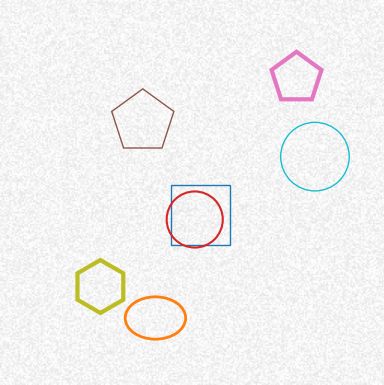[{"shape": "square", "thickness": 1, "radius": 0.39, "center": [0.52, 0.441]}, {"shape": "oval", "thickness": 2, "radius": 0.39, "center": [0.404, 0.174]}, {"shape": "circle", "thickness": 1.5, "radius": 0.36, "center": [0.506, 0.43]}, {"shape": "pentagon", "thickness": 1, "radius": 0.42, "center": [0.371, 0.684]}, {"shape": "pentagon", "thickness": 3, "radius": 0.34, "center": [0.77, 0.797]}, {"shape": "hexagon", "thickness": 3, "radius": 0.34, "center": [0.261, 0.256]}, {"shape": "circle", "thickness": 1, "radius": 0.45, "center": [0.818, 0.593]}]